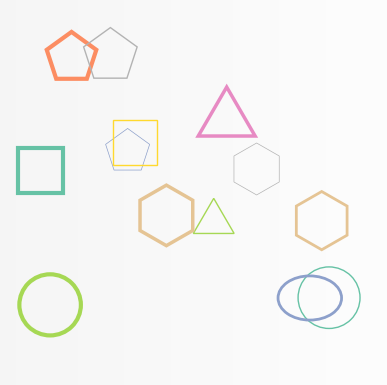[{"shape": "circle", "thickness": 1, "radius": 0.4, "center": [0.849, 0.227]}, {"shape": "square", "thickness": 3, "radius": 0.29, "center": [0.104, 0.558]}, {"shape": "pentagon", "thickness": 3, "radius": 0.34, "center": [0.185, 0.85]}, {"shape": "oval", "thickness": 2, "radius": 0.41, "center": [0.8, 0.226]}, {"shape": "pentagon", "thickness": 0.5, "radius": 0.3, "center": [0.329, 0.607]}, {"shape": "triangle", "thickness": 2.5, "radius": 0.42, "center": [0.585, 0.689]}, {"shape": "circle", "thickness": 3, "radius": 0.4, "center": [0.129, 0.208]}, {"shape": "triangle", "thickness": 1, "radius": 0.3, "center": [0.552, 0.424]}, {"shape": "square", "thickness": 1, "radius": 0.29, "center": [0.348, 0.63]}, {"shape": "hexagon", "thickness": 2, "radius": 0.38, "center": [0.83, 0.427]}, {"shape": "hexagon", "thickness": 2.5, "radius": 0.39, "center": [0.429, 0.441]}, {"shape": "hexagon", "thickness": 0.5, "radius": 0.34, "center": [0.662, 0.561]}, {"shape": "pentagon", "thickness": 1, "radius": 0.36, "center": [0.285, 0.856]}]